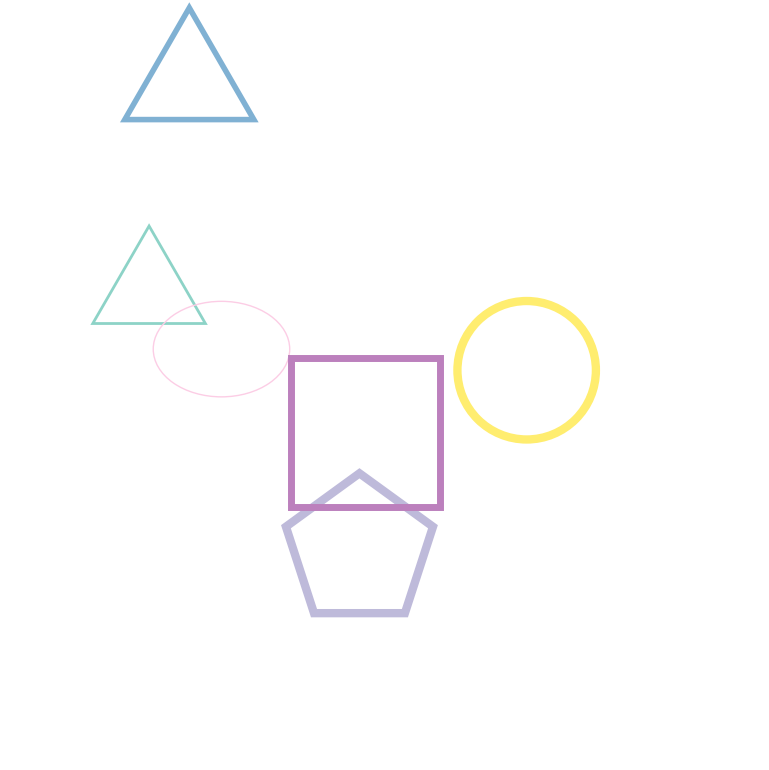[{"shape": "triangle", "thickness": 1, "radius": 0.42, "center": [0.194, 0.622]}, {"shape": "pentagon", "thickness": 3, "radius": 0.5, "center": [0.467, 0.285]}, {"shape": "triangle", "thickness": 2, "radius": 0.48, "center": [0.246, 0.893]}, {"shape": "oval", "thickness": 0.5, "radius": 0.44, "center": [0.288, 0.547]}, {"shape": "square", "thickness": 2.5, "radius": 0.48, "center": [0.475, 0.438]}, {"shape": "circle", "thickness": 3, "radius": 0.45, "center": [0.684, 0.519]}]